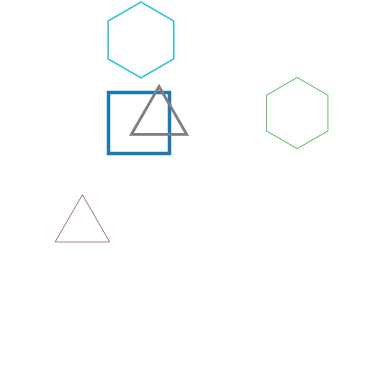[{"shape": "square", "thickness": 2.5, "radius": 0.39, "center": [0.36, 0.682]}, {"shape": "hexagon", "thickness": 0.5, "radius": 0.46, "center": [0.772, 0.706]}, {"shape": "triangle", "thickness": 0.5, "radius": 0.41, "center": [0.214, 0.412]}, {"shape": "triangle", "thickness": 2, "radius": 0.42, "center": [0.413, 0.692]}, {"shape": "hexagon", "thickness": 1, "radius": 0.49, "center": [0.366, 0.896]}]